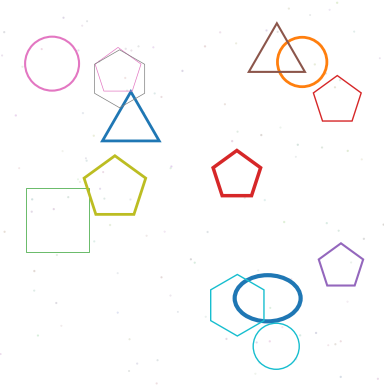[{"shape": "oval", "thickness": 3, "radius": 0.43, "center": [0.695, 0.225]}, {"shape": "triangle", "thickness": 2, "radius": 0.43, "center": [0.34, 0.677]}, {"shape": "circle", "thickness": 2, "radius": 0.32, "center": [0.785, 0.839]}, {"shape": "square", "thickness": 0.5, "radius": 0.41, "center": [0.149, 0.428]}, {"shape": "pentagon", "thickness": 2.5, "radius": 0.32, "center": [0.615, 0.544]}, {"shape": "pentagon", "thickness": 1, "radius": 0.33, "center": [0.876, 0.738]}, {"shape": "pentagon", "thickness": 1.5, "radius": 0.3, "center": [0.886, 0.307]}, {"shape": "triangle", "thickness": 1.5, "radius": 0.42, "center": [0.719, 0.855]}, {"shape": "circle", "thickness": 1.5, "radius": 0.35, "center": [0.135, 0.835]}, {"shape": "pentagon", "thickness": 0.5, "radius": 0.31, "center": [0.307, 0.814]}, {"shape": "hexagon", "thickness": 0.5, "radius": 0.38, "center": [0.311, 0.795]}, {"shape": "pentagon", "thickness": 2, "radius": 0.42, "center": [0.298, 0.511]}, {"shape": "circle", "thickness": 1, "radius": 0.3, "center": [0.717, 0.101]}, {"shape": "hexagon", "thickness": 1, "radius": 0.4, "center": [0.616, 0.207]}]